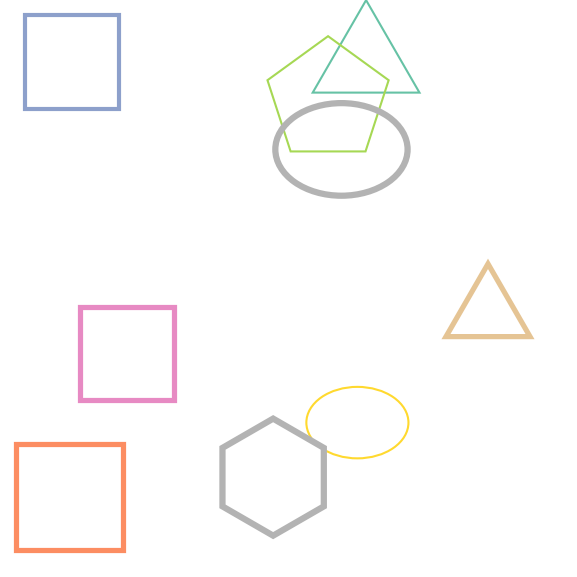[{"shape": "triangle", "thickness": 1, "radius": 0.53, "center": [0.634, 0.892]}, {"shape": "square", "thickness": 2.5, "radius": 0.46, "center": [0.121, 0.139]}, {"shape": "square", "thickness": 2, "radius": 0.4, "center": [0.125, 0.892]}, {"shape": "square", "thickness": 2.5, "radius": 0.4, "center": [0.219, 0.387]}, {"shape": "pentagon", "thickness": 1, "radius": 0.55, "center": [0.568, 0.826]}, {"shape": "oval", "thickness": 1, "radius": 0.44, "center": [0.619, 0.267]}, {"shape": "triangle", "thickness": 2.5, "radius": 0.42, "center": [0.845, 0.458]}, {"shape": "oval", "thickness": 3, "radius": 0.57, "center": [0.591, 0.74]}, {"shape": "hexagon", "thickness": 3, "radius": 0.51, "center": [0.473, 0.173]}]